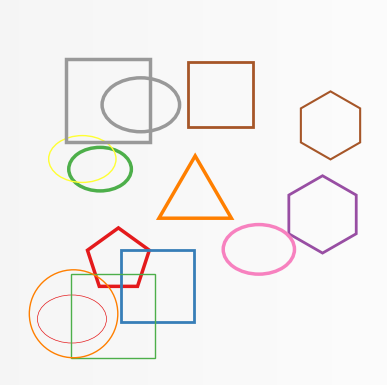[{"shape": "pentagon", "thickness": 2.5, "radius": 0.42, "center": [0.306, 0.324]}, {"shape": "oval", "thickness": 0.5, "radius": 0.45, "center": [0.186, 0.171]}, {"shape": "square", "thickness": 2, "radius": 0.47, "center": [0.407, 0.257]}, {"shape": "oval", "thickness": 2.5, "radius": 0.4, "center": [0.258, 0.561]}, {"shape": "square", "thickness": 1, "radius": 0.54, "center": [0.292, 0.179]}, {"shape": "hexagon", "thickness": 2, "radius": 0.5, "center": [0.832, 0.443]}, {"shape": "triangle", "thickness": 2.5, "radius": 0.54, "center": [0.504, 0.487]}, {"shape": "circle", "thickness": 1, "radius": 0.57, "center": [0.19, 0.185]}, {"shape": "oval", "thickness": 1, "radius": 0.43, "center": [0.212, 0.587]}, {"shape": "hexagon", "thickness": 1.5, "radius": 0.44, "center": [0.853, 0.674]}, {"shape": "square", "thickness": 2, "radius": 0.42, "center": [0.568, 0.755]}, {"shape": "oval", "thickness": 2.5, "radius": 0.46, "center": [0.668, 0.352]}, {"shape": "square", "thickness": 2.5, "radius": 0.54, "center": [0.279, 0.739]}, {"shape": "oval", "thickness": 2.5, "radius": 0.5, "center": [0.363, 0.728]}]